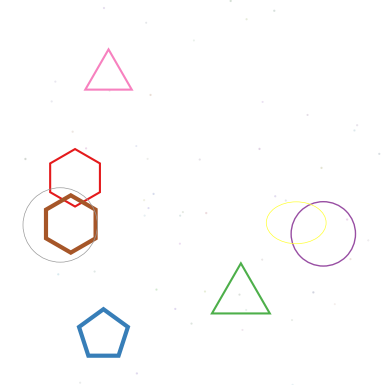[{"shape": "hexagon", "thickness": 1.5, "radius": 0.37, "center": [0.195, 0.538]}, {"shape": "pentagon", "thickness": 3, "radius": 0.33, "center": [0.269, 0.13]}, {"shape": "triangle", "thickness": 1.5, "radius": 0.43, "center": [0.626, 0.229]}, {"shape": "circle", "thickness": 1, "radius": 0.42, "center": [0.84, 0.393]}, {"shape": "oval", "thickness": 0.5, "radius": 0.39, "center": [0.769, 0.421]}, {"shape": "hexagon", "thickness": 3, "radius": 0.37, "center": [0.184, 0.418]}, {"shape": "triangle", "thickness": 1.5, "radius": 0.35, "center": [0.282, 0.802]}, {"shape": "circle", "thickness": 0.5, "radius": 0.48, "center": [0.156, 0.416]}]